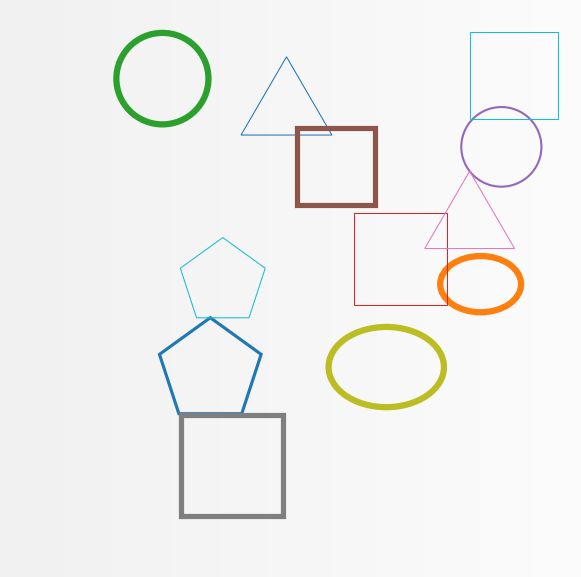[{"shape": "triangle", "thickness": 0.5, "radius": 0.45, "center": [0.493, 0.81]}, {"shape": "pentagon", "thickness": 1.5, "radius": 0.46, "center": [0.362, 0.357]}, {"shape": "oval", "thickness": 3, "radius": 0.35, "center": [0.827, 0.507]}, {"shape": "circle", "thickness": 3, "radius": 0.4, "center": [0.279, 0.863]}, {"shape": "square", "thickness": 0.5, "radius": 0.4, "center": [0.689, 0.551]}, {"shape": "circle", "thickness": 1, "radius": 0.34, "center": [0.863, 0.745]}, {"shape": "square", "thickness": 2.5, "radius": 0.34, "center": [0.578, 0.711]}, {"shape": "triangle", "thickness": 0.5, "radius": 0.45, "center": [0.808, 0.613]}, {"shape": "square", "thickness": 2.5, "radius": 0.44, "center": [0.399, 0.194]}, {"shape": "oval", "thickness": 3, "radius": 0.5, "center": [0.665, 0.364]}, {"shape": "pentagon", "thickness": 0.5, "radius": 0.38, "center": [0.383, 0.511]}, {"shape": "square", "thickness": 0.5, "radius": 0.38, "center": [0.884, 0.868]}]